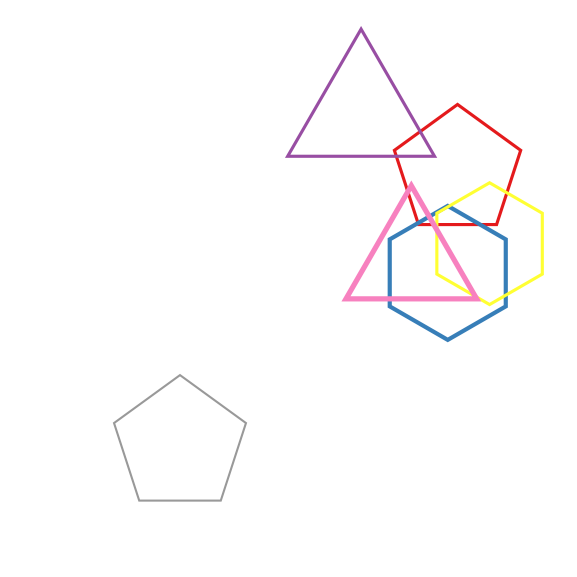[{"shape": "pentagon", "thickness": 1.5, "radius": 0.57, "center": [0.792, 0.703]}, {"shape": "hexagon", "thickness": 2, "radius": 0.58, "center": [0.775, 0.527]}, {"shape": "triangle", "thickness": 1.5, "radius": 0.73, "center": [0.625, 0.802]}, {"shape": "hexagon", "thickness": 1.5, "radius": 0.53, "center": [0.848, 0.577]}, {"shape": "triangle", "thickness": 2.5, "radius": 0.65, "center": [0.712, 0.547]}, {"shape": "pentagon", "thickness": 1, "radius": 0.6, "center": [0.312, 0.229]}]